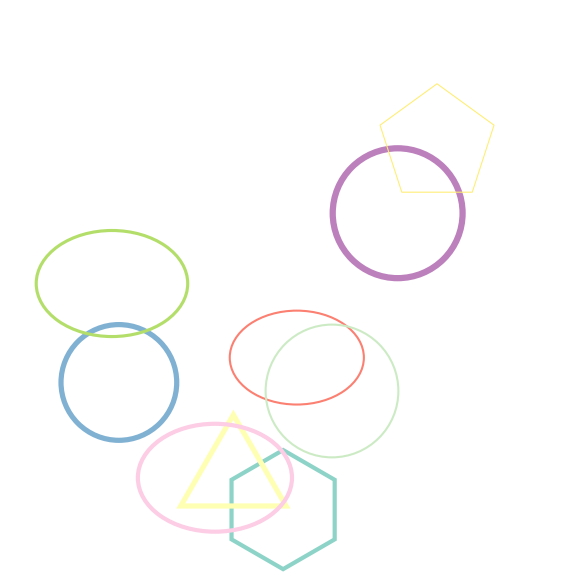[{"shape": "hexagon", "thickness": 2, "radius": 0.52, "center": [0.49, 0.117]}, {"shape": "triangle", "thickness": 2.5, "radius": 0.53, "center": [0.404, 0.176]}, {"shape": "oval", "thickness": 1, "radius": 0.58, "center": [0.514, 0.38]}, {"shape": "circle", "thickness": 2.5, "radius": 0.5, "center": [0.206, 0.337]}, {"shape": "oval", "thickness": 1.5, "radius": 0.66, "center": [0.194, 0.508]}, {"shape": "oval", "thickness": 2, "radius": 0.67, "center": [0.372, 0.172]}, {"shape": "circle", "thickness": 3, "radius": 0.56, "center": [0.689, 0.63]}, {"shape": "circle", "thickness": 1, "radius": 0.57, "center": [0.575, 0.322]}, {"shape": "pentagon", "thickness": 0.5, "radius": 0.52, "center": [0.757, 0.75]}]